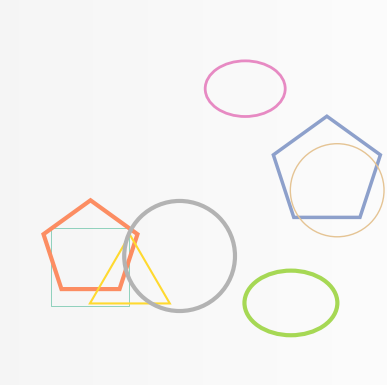[{"shape": "square", "thickness": 0.5, "radius": 0.5, "center": [0.233, 0.307]}, {"shape": "pentagon", "thickness": 3, "radius": 0.64, "center": [0.234, 0.352]}, {"shape": "pentagon", "thickness": 2.5, "radius": 0.73, "center": [0.844, 0.553]}, {"shape": "oval", "thickness": 2, "radius": 0.52, "center": [0.633, 0.77]}, {"shape": "oval", "thickness": 3, "radius": 0.6, "center": [0.751, 0.213]}, {"shape": "triangle", "thickness": 1.5, "radius": 0.6, "center": [0.335, 0.271]}, {"shape": "circle", "thickness": 1, "radius": 0.6, "center": [0.87, 0.506]}, {"shape": "circle", "thickness": 3, "radius": 0.71, "center": [0.463, 0.335]}]